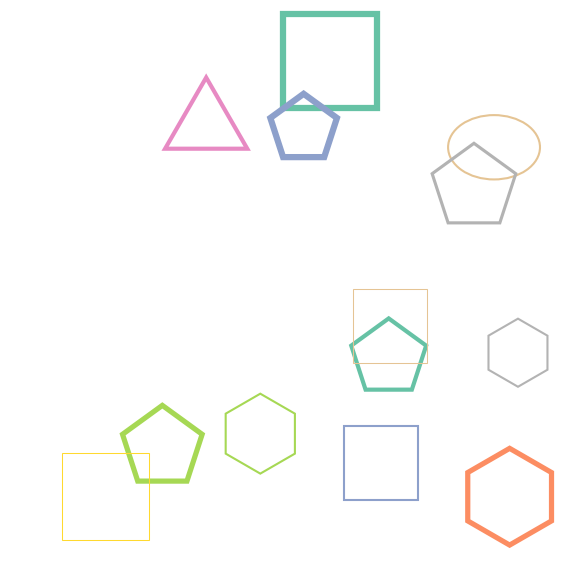[{"shape": "square", "thickness": 3, "radius": 0.41, "center": [0.571, 0.893]}, {"shape": "pentagon", "thickness": 2, "radius": 0.34, "center": [0.673, 0.38]}, {"shape": "hexagon", "thickness": 2.5, "radius": 0.42, "center": [0.882, 0.139]}, {"shape": "pentagon", "thickness": 3, "radius": 0.3, "center": [0.526, 0.776]}, {"shape": "square", "thickness": 1, "radius": 0.32, "center": [0.66, 0.197]}, {"shape": "triangle", "thickness": 2, "radius": 0.41, "center": [0.357, 0.783]}, {"shape": "pentagon", "thickness": 2.5, "radius": 0.36, "center": [0.281, 0.225]}, {"shape": "hexagon", "thickness": 1, "radius": 0.35, "center": [0.451, 0.248]}, {"shape": "square", "thickness": 0.5, "radius": 0.38, "center": [0.183, 0.139]}, {"shape": "oval", "thickness": 1, "radius": 0.4, "center": [0.855, 0.744]}, {"shape": "square", "thickness": 0.5, "radius": 0.32, "center": [0.675, 0.435]}, {"shape": "pentagon", "thickness": 1.5, "radius": 0.38, "center": [0.821, 0.675]}, {"shape": "hexagon", "thickness": 1, "radius": 0.29, "center": [0.897, 0.388]}]